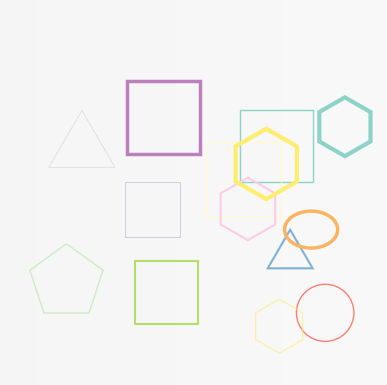[{"shape": "hexagon", "thickness": 3, "radius": 0.38, "center": [0.89, 0.671]}, {"shape": "square", "thickness": 1, "radius": 0.47, "center": [0.714, 0.62]}, {"shape": "square", "thickness": 0.5, "radius": 0.49, "center": [0.627, 0.534]}, {"shape": "square", "thickness": 0.5, "radius": 0.36, "center": [0.393, 0.455]}, {"shape": "circle", "thickness": 1, "radius": 0.37, "center": [0.839, 0.187]}, {"shape": "triangle", "thickness": 1.5, "radius": 0.33, "center": [0.749, 0.336]}, {"shape": "oval", "thickness": 2.5, "radius": 0.34, "center": [0.803, 0.404]}, {"shape": "square", "thickness": 1.5, "radius": 0.41, "center": [0.429, 0.24]}, {"shape": "hexagon", "thickness": 1.5, "radius": 0.41, "center": [0.64, 0.457]}, {"shape": "triangle", "thickness": 0.5, "radius": 0.49, "center": [0.211, 0.615]}, {"shape": "square", "thickness": 2.5, "radius": 0.47, "center": [0.421, 0.695]}, {"shape": "pentagon", "thickness": 1, "radius": 0.5, "center": [0.172, 0.267]}, {"shape": "hexagon", "thickness": 3, "radius": 0.46, "center": [0.687, 0.574]}, {"shape": "hexagon", "thickness": 0.5, "radius": 0.35, "center": [0.721, 0.153]}]